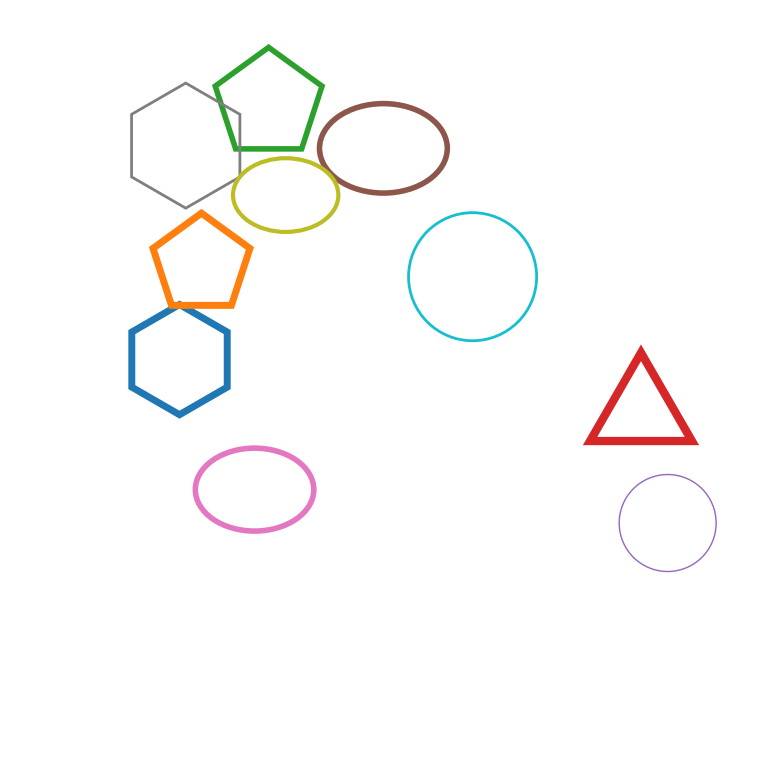[{"shape": "hexagon", "thickness": 2.5, "radius": 0.36, "center": [0.233, 0.533]}, {"shape": "pentagon", "thickness": 2.5, "radius": 0.33, "center": [0.262, 0.657]}, {"shape": "pentagon", "thickness": 2, "radius": 0.36, "center": [0.349, 0.866]}, {"shape": "triangle", "thickness": 3, "radius": 0.38, "center": [0.832, 0.465]}, {"shape": "circle", "thickness": 0.5, "radius": 0.31, "center": [0.867, 0.321]}, {"shape": "oval", "thickness": 2, "radius": 0.41, "center": [0.498, 0.807]}, {"shape": "oval", "thickness": 2, "radius": 0.38, "center": [0.331, 0.364]}, {"shape": "hexagon", "thickness": 1, "radius": 0.41, "center": [0.241, 0.811]}, {"shape": "oval", "thickness": 1.5, "radius": 0.34, "center": [0.371, 0.747]}, {"shape": "circle", "thickness": 1, "radius": 0.42, "center": [0.614, 0.641]}]